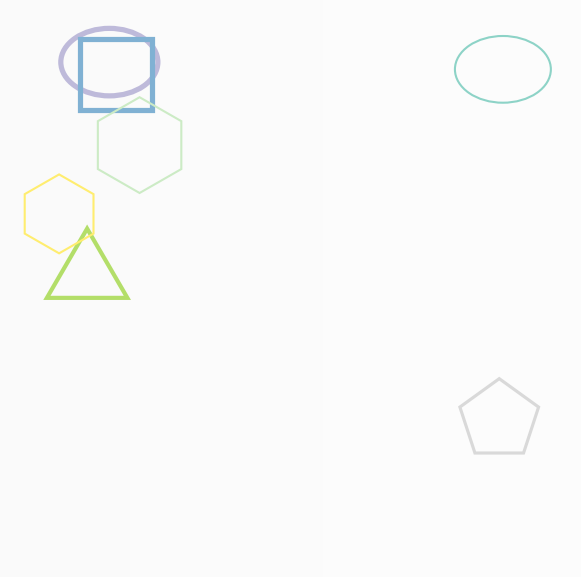[{"shape": "oval", "thickness": 1, "radius": 0.41, "center": [0.865, 0.879]}, {"shape": "oval", "thickness": 2.5, "radius": 0.42, "center": [0.188, 0.892]}, {"shape": "square", "thickness": 2.5, "radius": 0.31, "center": [0.2, 0.87]}, {"shape": "triangle", "thickness": 2, "radius": 0.4, "center": [0.15, 0.523]}, {"shape": "pentagon", "thickness": 1.5, "radius": 0.36, "center": [0.859, 0.272]}, {"shape": "hexagon", "thickness": 1, "radius": 0.41, "center": [0.24, 0.748]}, {"shape": "hexagon", "thickness": 1, "radius": 0.34, "center": [0.102, 0.629]}]